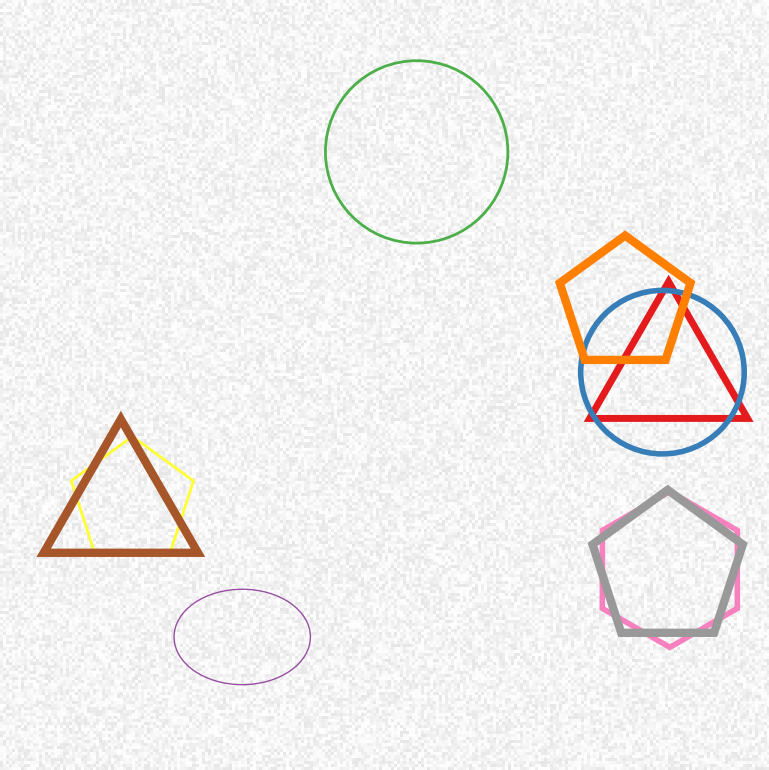[{"shape": "triangle", "thickness": 2.5, "radius": 0.59, "center": [0.868, 0.516]}, {"shape": "circle", "thickness": 2, "radius": 0.53, "center": [0.86, 0.517]}, {"shape": "circle", "thickness": 1, "radius": 0.59, "center": [0.541, 0.803]}, {"shape": "oval", "thickness": 0.5, "radius": 0.44, "center": [0.315, 0.173]}, {"shape": "pentagon", "thickness": 3, "radius": 0.45, "center": [0.812, 0.605]}, {"shape": "pentagon", "thickness": 1, "radius": 0.42, "center": [0.172, 0.35]}, {"shape": "triangle", "thickness": 3, "radius": 0.58, "center": [0.157, 0.34]}, {"shape": "hexagon", "thickness": 2, "radius": 0.51, "center": [0.87, 0.261]}, {"shape": "pentagon", "thickness": 3, "radius": 0.51, "center": [0.867, 0.261]}]